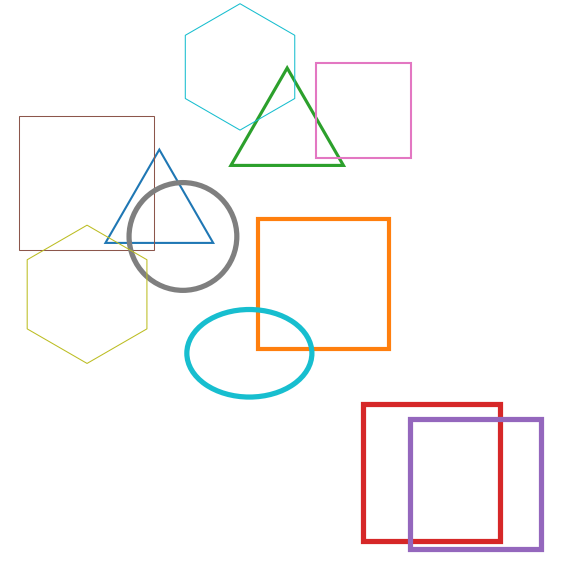[{"shape": "triangle", "thickness": 1, "radius": 0.54, "center": [0.276, 0.632]}, {"shape": "square", "thickness": 2, "radius": 0.56, "center": [0.56, 0.508]}, {"shape": "triangle", "thickness": 1.5, "radius": 0.56, "center": [0.497, 0.769]}, {"shape": "square", "thickness": 2.5, "radius": 0.59, "center": [0.748, 0.181]}, {"shape": "square", "thickness": 2.5, "radius": 0.57, "center": [0.823, 0.161]}, {"shape": "square", "thickness": 0.5, "radius": 0.58, "center": [0.15, 0.682]}, {"shape": "square", "thickness": 1, "radius": 0.41, "center": [0.629, 0.808]}, {"shape": "circle", "thickness": 2.5, "radius": 0.47, "center": [0.317, 0.59]}, {"shape": "hexagon", "thickness": 0.5, "radius": 0.6, "center": [0.151, 0.49]}, {"shape": "oval", "thickness": 2.5, "radius": 0.54, "center": [0.432, 0.387]}, {"shape": "hexagon", "thickness": 0.5, "radius": 0.55, "center": [0.416, 0.883]}]